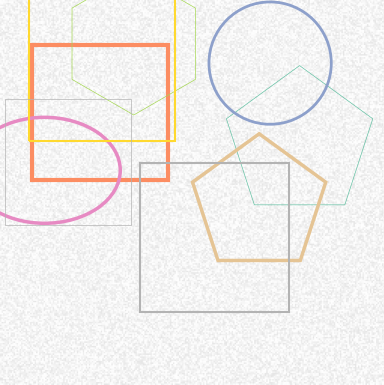[{"shape": "pentagon", "thickness": 0.5, "radius": 1.0, "center": [0.778, 0.63]}, {"shape": "square", "thickness": 3, "radius": 0.88, "center": [0.26, 0.708]}, {"shape": "circle", "thickness": 2, "radius": 0.79, "center": [0.702, 0.836]}, {"shape": "oval", "thickness": 2.5, "radius": 0.98, "center": [0.116, 0.558]}, {"shape": "hexagon", "thickness": 0.5, "radius": 0.93, "center": [0.347, 0.886]}, {"shape": "square", "thickness": 1.5, "radius": 0.95, "center": [0.265, 0.824]}, {"shape": "pentagon", "thickness": 2.5, "radius": 0.91, "center": [0.673, 0.471]}, {"shape": "square", "thickness": 1.5, "radius": 0.96, "center": [0.557, 0.383]}, {"shape": "square", "thickness": 0.5, "radius": 0.82, "center": [0.177, 0.579]}]